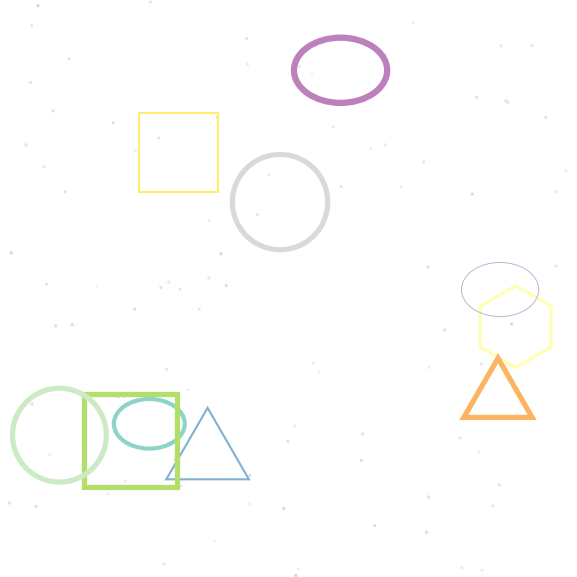[{"shape": "oval", "thickness": 2, "radius": 0.31, "center": [0.259, 0.265]}, {"shape": "hexagon", "thickness": 1.5, "radius": 0.35, "center": [0.893, 0.433]}, {"shape": "oval", "thickness": 0.5, "radius": 0.33, "center": [0.866, 0.498]}, {"shape": "triangle", "thickness": 1, "radius": 0.41, "center": [0.359, 0.21]}, {"shape": "triangle", "thickness": 2.5, "radius": 0.34, "center": [0.862, 0.311]}, {"shape": "square", "thickness": 2.5, "radius": 0.4, "center": [0.226, 0.237]}, {"shape": "circle", "thickness": 2.5, "radius": 0.41, "center": [0.485, 0.649]}, {"shape": "oval", "thickness": 3, "radius": 0.4, "center": [0.59, 0.877]}, {"shape": "circle", "thickness": 2.5, "radius": 0.41, "center": [0.103, 0.246]}, {"shape": "square", "thickness": 1, "radius": 0.34, "center": [0.309, 0.735]}]